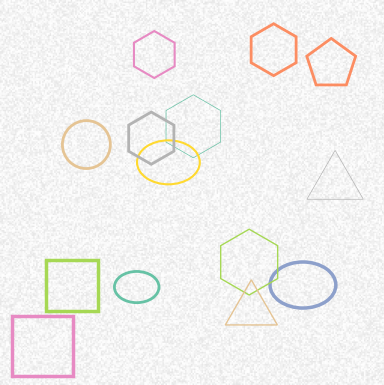[{"shape": "hexagon", "thickness": 0.5, "radius": 0.41, "center": [0.502, 0.672]}, {"shape": "oval", "thickness": 2, "radius": 0.29, "center": [0.355, 0.254]}, {"shape": "hexagon", "thickness": 2, "radius": 0.34, "center": [0.711, 0.871]}, {"shape": "pentagon", "thickness": 2, "radius": 0.33, "center": [0.86, 0.833]}, {"shape": "oval", "thickness": 2.5, "radius": 0.43, "center": [0.787, 0.26]}, {"shape": "square", "thickness": 2.5, "radius": 0.39, "center": [0.11, 0.101]}, {"shape": "hexagon", "thickness": 1.5, "radius": 0.31, "center": [0.401, 0.858]}, {"shape": "square", "thickness": 2.5, "radius": 0.34, "center": [0.188, 0.259]}, {"shape": "hexagon", "thickness": 1, "radius": 0.43, "center": [0.647, 0.319]}, {"shape": "oval", "thickness": 1.5, "radius": 0.41, "center": [0.437, 0.578]}, {"shape": "triangle", "thickness": 1, "radius": 0.39, "center": [0.653, 0.195]}, {"shape": "circle", "thickness": 2, "radius": 0.31, "center": [0.224, 0.624]}, {"shape": "hexagon", "thickness": 2, "radius": 0.34, "center": [0.393, 0.641]}, {"shape": "triangle", "thickness": 0.5, "radius": 0.42, "center": [0.87, 0.525]}]